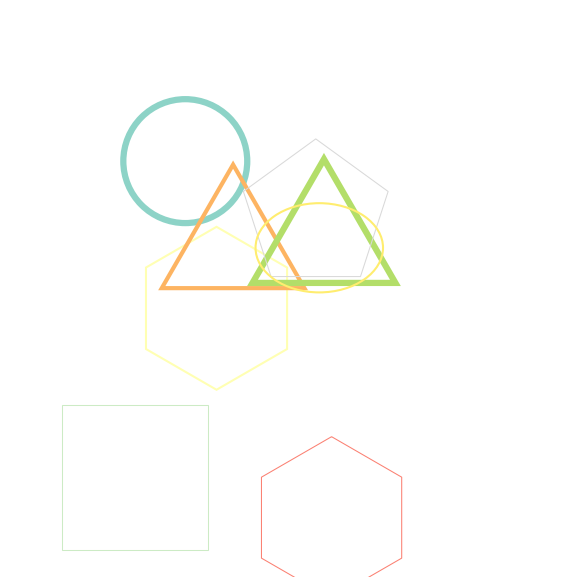[{"shape": "circle", "thickness": 3, "radius": 0.54, "center": [0.321, 0.72]}, {"shape": "hexagon", "thickness": 1, "radius": 0.71, "center": [0.375, 0.465]}, {"shape": "hexagon", "thickness": 0.5, "radius": 0.7, "center": [0.574, 0.103]}, {"shape": "triangle", "thickness": 2, "radius": 0.71, "center": [0.404, 0.571]}, {"shape": "triangle", "thickness": 3, "radius": 0.71, "center": [0.561, 0.581]}, {"shape": "pentagon", "thickness": 0.5, "radius": 0.66, "center": [0.547, 0.627]}, {"shape": "square", "thickness": 0.5, "radius": 0.63, "center": [0.234, 0.173]}, {"shape": "oval", "thickness": 1, "radius": 0.55, "center": [0.553, 0.57]}]